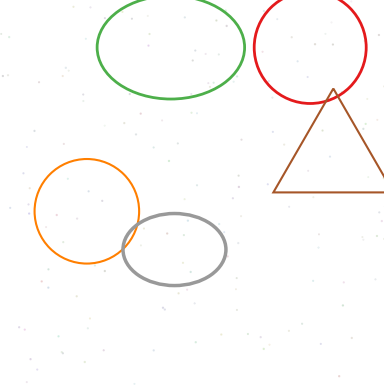[{"shape": "circle", "thickness": 2, "radius": 0.73, "center": [0.806, 0.877]}, {"shape": "oval", "thickness": 2, "radius": 0.96, "center": [0.444, 0.877]}, {"shape": "circle", "thickness": 1.5, "radius": 0.68, "center": [0.226, 0.451]}, {"shape": "triangle", "thickness": 1.5, "radius": 0.9, "center": [0.866, 0.59]}, {"shape": "oval", "thickness": 2.5, "radius": 0.67, "center": [0.453, 0.352]}]